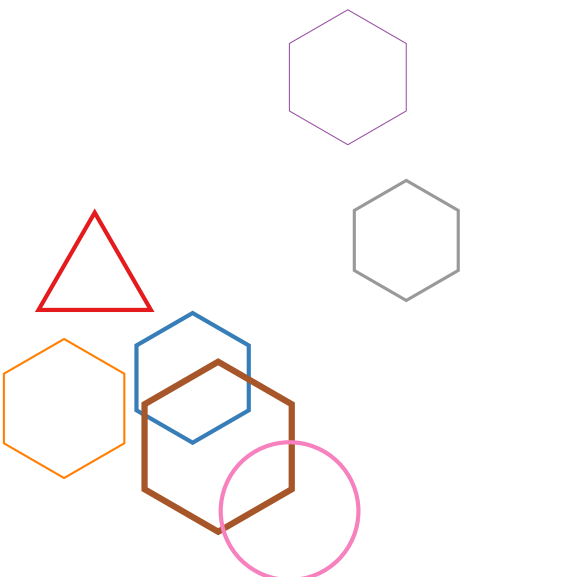[{"shape": "triangle", "thickness": 2, "radius": 0.56, "center": [0.164, 0.519]}, {"shape": "hexagon", "thickness": 2, "radius": 0.56, "center": [0.334, 0.345]}, {"shape": "hexagon", "thickness": 0.5, "radius": 0.58, "center": [0.602, 0.865]}, {"shape": "hexagon", "thickness": 1, "radius": 0.6, "center": [0.111, 0.292]}, {"shape": "hexagon", "thickness": 3, "radius": 0.74, "center": [0.378, 0.226]}, {"shape": "circle", "thickness": 2, "radius": 0.6, "center": [0.501, 0.114]}, {"shape": "hexagon", "thickness": 1.5, "radius": 0.52, "center": [0.703, 0.583]}]